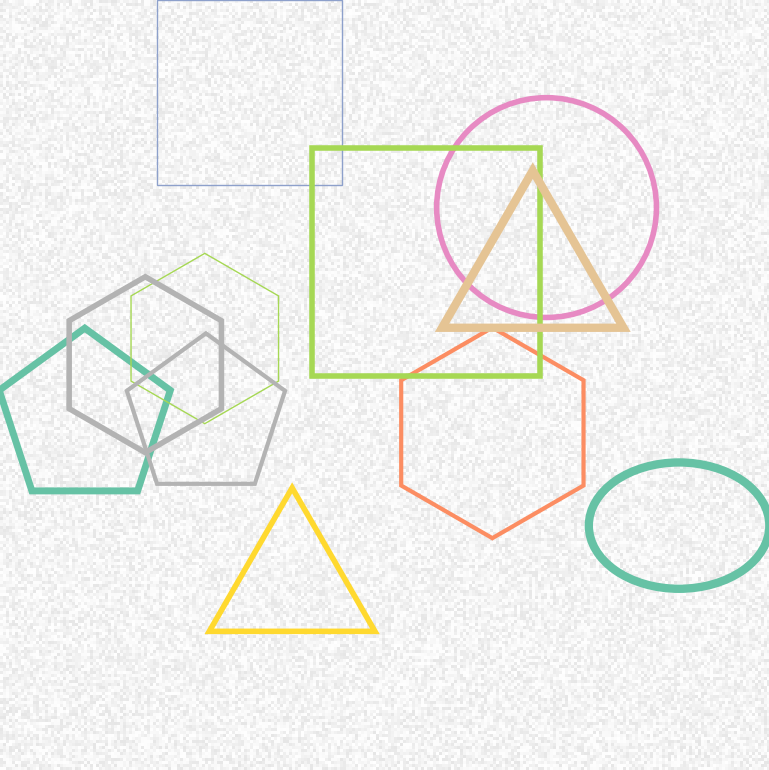[{"shape": "pentagon", "thickness": 2.5, "radius": 0.58, "center": [0.11, 0.457]}, {"shape": "oval", "thickness": 3, "radius": 0.59, "center": [0.882, 0.317]}, {"shape": "hexagon", "thickness": 1.5, "radius": 0.68, "center": [0.639, 0.438]}, {"shape": "square", "thickness": 0.5, "radius": 0.6, "center": [0.324, 0.88]}, {"shape": "circle", "thickness": 2, "radius": 0.71, "center": [0.71, 0.73]}, {"shape": "square", "thickness": 2, "radius": 0.74, "center": [0.553, 0.66]}, {"shape": "hexagon", "thickness": 0.5, "radius": 0.55, "center": [0.266, 0.56]}, {"shape": "triangle", "thickness": 2, "radius": 0.62, "center": [0.379, 0.242]}, {"shape": "triangle", "thickness": 3, "radius": 0.68, "center": [0.692, 0.642]}, {"shape": "pentagon", "thickness": 1.5, "radius": 0.54, "center": [0.267, 0.459]}, {"shape": "hexagon", "thickness": 2, "radius": 0.57, "center": [0.189, 0.526]}]